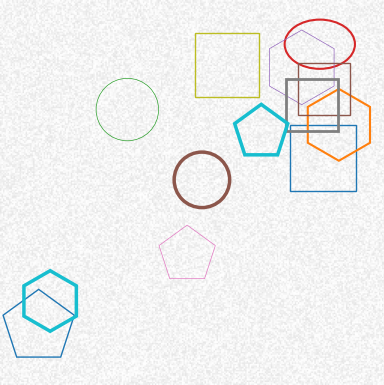[{"shape": "pentagon", "thickness": 1, "radius": 0.49, "center": [0.1, 0.151]}, {"shape": "square", "thickness": 1, "radius": 0.43, "center": [0.839, 0.59]}, {"shape": "hexagon", "thickness": 1.5, "radius": 0.47, "center": [0.88, 0.676]}, {"shape": "circle", "thickness": 0.5, "radius": 0.41, "center": [0.331, 0.715]}, {"shape": "oval", "thickness": 1.5, "radius": 0.46, "center": [0.831, 0.885]}, {"shape": "hexagon", "thickness": 0.5, "radius": 0.48, "center": [0.784, 0.825]}, {"shape": "square", "thickness": 1, "radius": 0.34, "center": [0.842, 0.769]}, {"shape": "circle", "thickness": 2.5, "radius": 0.36, "center": [0.524, 0.533]}, {"shape": "pentagon", "thickness": 0.5, "radius": 0.38, "center": [0.486, 0.338]}, {"shape": "square", "thickness": 2, "radius": 0.34, "center": [0.81, 0.726]}, {"shape": "square", "thickness": 1, "radius": 0.41, "center": [0.59, 0.831]}, {"shape": "hexagon", "thickness": 2.5, "radius": 0.39, "center": [0.13, 0.218]}, {"shape": "pentagon", "thickness": 2.5, "radius": 0.36, "center": [0.678, 0.656]}]